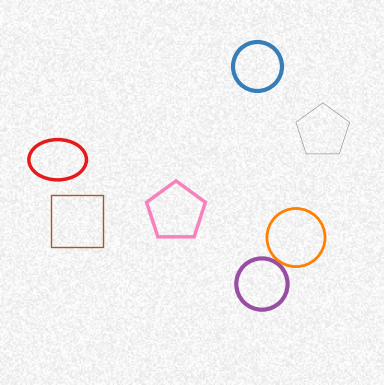[{"shape": "oval", "thickness": 2.5, "radius": 0.37, "center": [0.15, 0.585]}, {"shape": "circle", "thickness": 3, "radius": 0.32, "center": [0.669, 0.827]}, {"shape": "circle", "thickness": 3, "radius": 0.33, "center": [0.68, 0.262]}, {"shape": "circle", "thickness": 2, "radius": 0.38, "center": [0.769, 0.383]}, {"shape": "square", "thickness": 1, "radius": 0.34, "center": [0.201, 0.427]}, {"shape": "pentagon", "thickness": 2.5, "radius": 0.4, "center": [0.457, 0.45]}, {"shape": "pentagon", "thickness": 0.5, "radius": 0.37, "center": [0.838, 0.66]}]